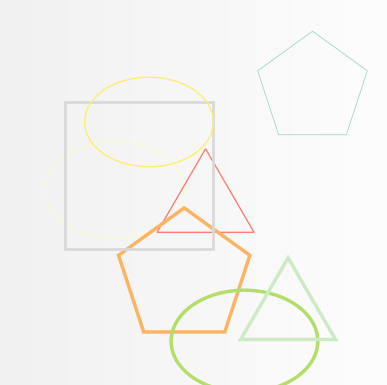[{"shape": "pentagon", "thickness": 0.5, "radius": 0.74, "center": [0.806, 0.77]}, {"shape": "oval", "thickness": 0.5, "radius": 0.9, "center": [0.296, 0.507]}, {"shape": "triangle", "thickness": 1, "radius": 0.72, "center": [0.53, 0.469]}, {"shape": "pentagon", "thickness": 2.5, "radius": 0.89, "center": [0.475, 0.282]}, {"shape": "oval", "thickness": 2.5, "radius": 0.95, "center": [0.631, 0.114]}, {"shape": "square", "thickness": 2, "radius": 0.96, "center": [0.359, 0.545]}, {"shape": "triangle", "thickness": 2.5, "radius": 0.71, "center": [0.743, 0.189]}, {"shape": "oval", "thickness": 1, "radius": 0.83, "center": [0.385, 0.683]}]